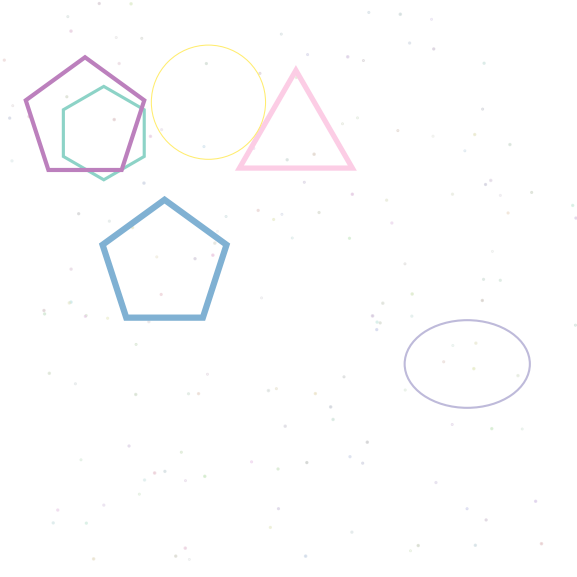[{"shape": "hexagon", "thickness": 1.5, "radius": 0.4, "center": [0.18, 0.769]}, {"shape": "oval", "thickness": 1, "radius": 0.54, "center": [0.809, 0.369]}, {"shape": "pentagon", "thickness": 3, "radius": 0.56, "center": [0.285, 0.54]}, {"shape": "triangle", "thickness": 2.5, "radius": 0.56, "center": [0.512, 0.765]}, {"shape": "pentagon", "thickness": 2, "radius": 0.54, "center": [0.147, 0.792]}, {"shape": "circle", "thickness": 0.5, "radius": 0.49, "center": [0.361, 0.822]}]